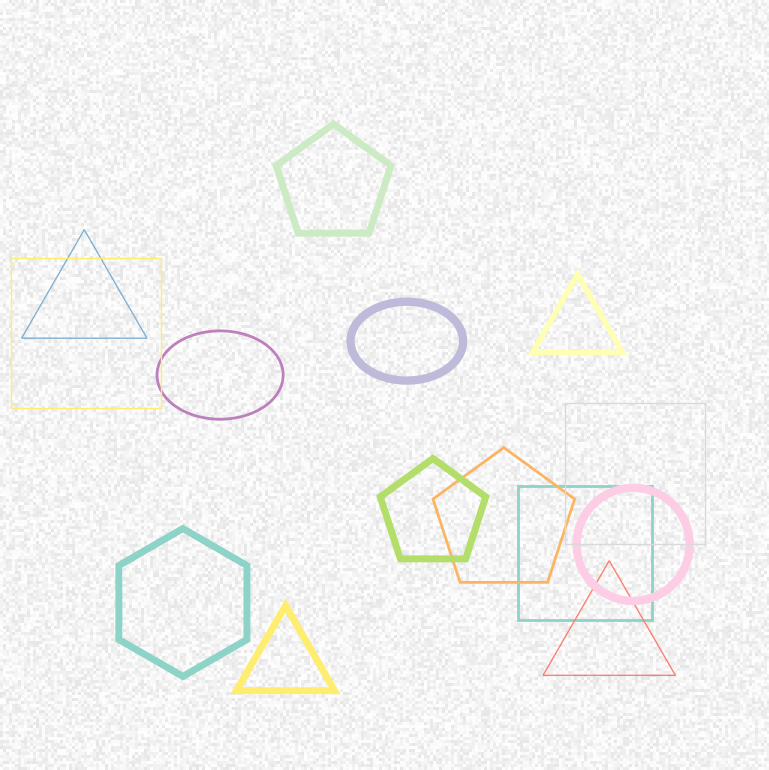[{"shape": "square", "thickness": 1, "radius": 0.43, "center": [0.759, 0.282]}, {"shape": "hexagon", "thickness": 2.5, "radius": 0.48, "center": [0.238, 0.218]}, {"shape": "triangle", "thickness": 2, "radius": 0.34, "center": [0.75, 0.576]}, {"shape": "oval", "thickness": 3, "radius": 0.37, "center": [0.528, 0.557]}, {"shape": "triangle", "thickness": 0.5, "radius": 0.5, "center": [0.791, 0.173]}, {"shape": "triangle", "thickness": 0.5, "radius": 0.47, "center": [0.109, 0.608]}, {"shape": "pentagon", "thickness": 1, "radius": 0.48, "center": [0.654, 0.322]}, {"shape": "pentagon", "thickness": 2.5, "radius": 0.36, "center": [0.562, 0.332]}, {"shape": "circle", "thickness": 3, "radius": 0.37, "center": [0.822, 0.293]}, {"shape": "square", "thickness": 0.5, "radius": 0.45, "center": [0.825, 0.385]}, {"shape": "oval", "thickness": 1, "radius": 0.41, "center": [0.286, 0.513]}, {"shape": "pentagon", "thickness": 2.5, "radius": 0.39, "center": [0.433, 0.761]}, {"shape": "triangle", "thickness": 2.5, "radius": 0.37, "center": [0.371, 0.14]}, {"shape": "square", "thickness": 0.5, "radius": 0.49, "center": [0.111, 0.568]}]